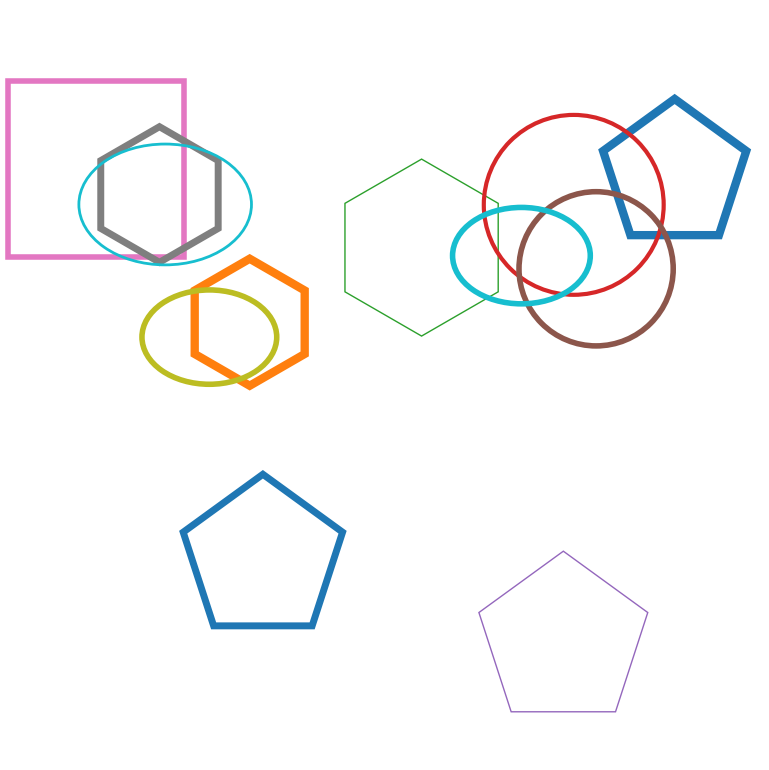[{"shape": "pentagon", "thickness": 2.5, "radius": 0.54, "center": [0.341, 0.275]}, {"shape": "pentagon", "thickness": 3, "radius": 0.49, "center": [0.876, 0.774]}, {"shape": "hexagon", "thickness": 3, "radius": 0.41, "center": [0.324, 0.582]}, {"shape": "hexagon", "thickness": 0.5, "radius": 0.57, "center": [0.548, 0.678]}, {"shape": "circle", "thickness": 1.5, "radius": 0.58, "center": [0.745, 0.734]}, {"shape": "pentagon", "thickness": 0.5, "radius": 0.58, "center": [0.732, 0.169]}, {"shape": "circle", "thickness": 2, "radius": 0.5, "center": [0.774, 0.651]}, {"shape": "square", "thickness": 2, "radius": 0.57, "center": [0.125, 0.78]}, {"shape": "hexagon", "thickness": 2.5, "radius": 0.44, "center": [0.207, 0.747]}, {"shape": "oval", "thickness": 2, "radius": 0.44, "center": [0.272, 0.562]}, {"shape": "oval", "thickness": 2, "radius": 0.45, "center": [0.677, 0.668]}, {"shape": "oval", "thickness": 1, "radius": 0.56, "center": [0.215, 0.734]}]